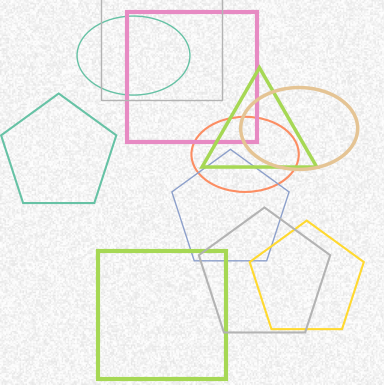[{"shape": "pentagon", "thickness": 1.5, "radius": 0.79, "center": [0.152, 0.6]}, {"shape": "oval", "thickness": 1, "radius": 0.73, "center": [0.347, 0.856]}, {"shape": "oval", "thickness": 1.5, "radius": 0.7, "center": [0.637, 0.599]}, {"shape": "pentagon", "thickness": 1, "radius": 0.8, "center": [0.599, 0.452]}, {"shape": "square", "thickness": 3, "radius": 0.84, "center": [0.498, 0.8]}, {"shape": "triangle", "thickness": 2.5, "radius": 0.86, "center": [0.674, 0.652]}, {"shape": "square", "thickness": 3, "radius": 0.83, "center": [0.421, 0.181]}, {"shape": "pentagon", "thickness": 1.5, "radius": 0.78, "center": [0.797, 0.271]}, {"shape": "oval", "thickness": 2.5, "radius": 0.76, "center": [0.777, 0.666]}, {"shape": "pentagon", "thickness": 1.5, "radius": 0.9, "center": [0.687, 0.282]}, {"shape": "square", "thickness": 1, "radius": 0.79, "center": [0.421, 0.898]}]